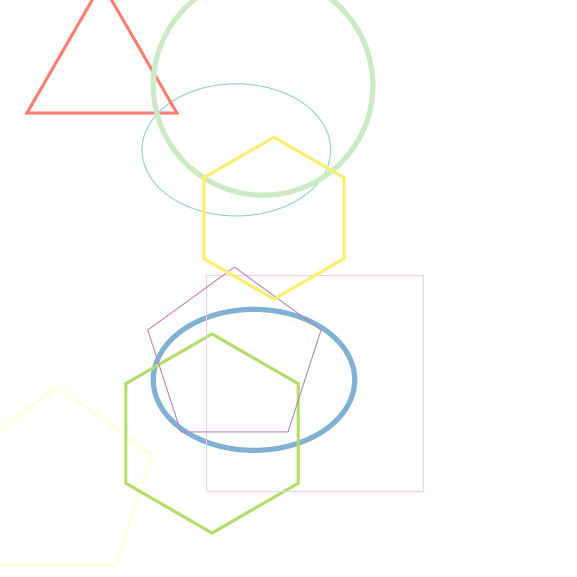[{"shape": "oval", "thickness": 0.5, "radius": 0.82, "center": [0.409, 0.74]}, {"shape": "pentagon", "thickness": 0.5, "radius": 0.85, "center": [0.1, 0.159]}, {"shape": "triangle", "thickness": 1.5, "radius": 0.75, "center": [0.176, 0.878]}, {"shape": "oval", "thickness": 2.5, "radius": 0.87, "center": [0.44, 0.341]}, {"shape": "hexagon", "thickness": 1.5, "radius": 0.86, "center": [0.367, 0.249]}, {"shape": "square", "thickness": 0.5, "radius": 0.94, "center": [0.544, 0.336]}, {"shape": "pentagon", "thickness": 0.5, "radius": 0.79, "center": [0.406, 0.379]}, {"shape": "circle", "thickness": 2.5, "radius": 0.95, "center": [0.456, 0.851]}, {"shape": "hexagon", "thickness": 1.5, "radius": 0.7, "center": [0.474, 0.621]}]